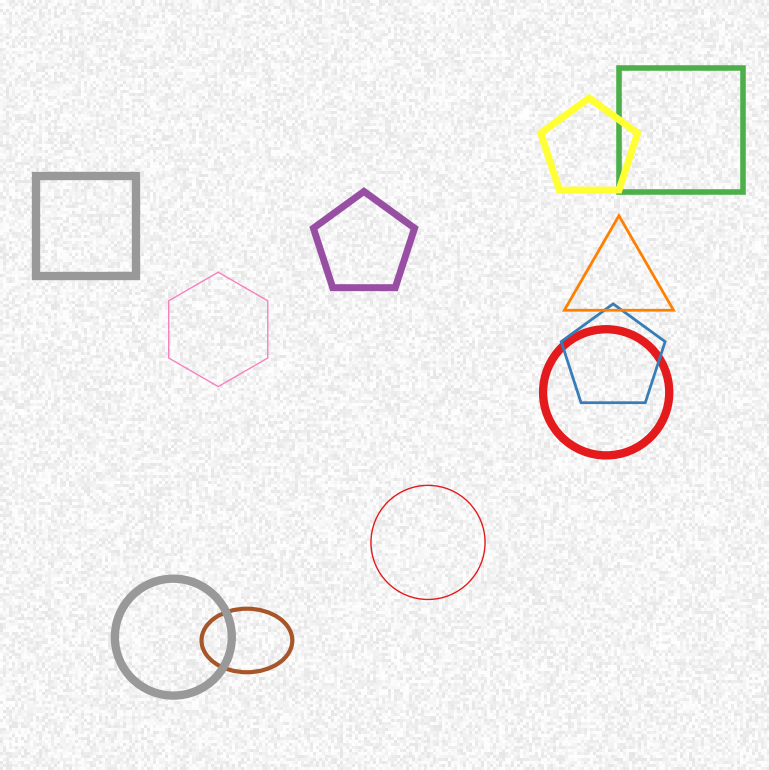[{"shape": "circle", "thickness": 0.5, "radius": 0.37, "center": [0.556, 0.296]}, {"shape": "circle", "thickness": 3, "radius": 0.41, "center": [0.787, 0.491]}, {"shape": "pentagon", "thickness": 1, "radius": 0.35, "center": [0.796, 0.534]}, {"shape": "square", "thickness": 2, "radius": 0.4, "center": [0.885, 0.831]}, {"shape": "pentagon", "thickness": 2.5, "radius": 0.35, "center": [0.473, 0.682]}, {"shape": "triangle", "thickness": 1, "radius": 0.41, "center": [0.804, 0.638]}, {"shape": "pentagon", "thickness": 2.5, "radius": 0.33, "center": [0.765, 0.807]}, {"shape": "oval", "thickness": 1.5, "radius": 0.29, "center": [0.321, 0.168]}, {"shape": "hexagon", "thickness": 0.5, "radius": 0.37, "center": [0.283, 0.572]}, {"shape": "circle", "thickness": 3, "radius": 0.38, "center": [0.225, 0.173]}, {"shape": "square", "thickness": 3, "radius": 0.33, "center": [0.112, 0.707]}]